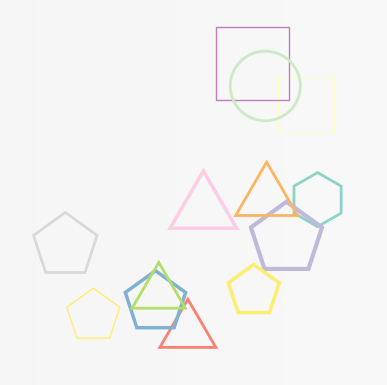[{"shape": "hexagon", "thickness": 2, "radius": 0.35, "center": [0.82, 0.482]}, {"shape": "square", "thickness": 0.5, "radius": 0.36, "center": [0.79, 0.729]}, {"shape": "pentagon", "thickness": 3, "radius": 0.48, "center": [0.739, 0.379]}, {"shape": "triangle", "thickness": 2, "radius": 0.42, "center": [0.485, 0.139]}, {"shape": "pentagon", "thickness": 2.5, "radius": 0.41, "center": [0.401, 0.215]}, {"shape": "triangle", "thickness": 2, "radius": 0.46, "center": [0.688, 0.486]}, {"shape": "triangle", "thickness": 2, "radius": 0.4, "center": [0.41, 0.239]}, {"shape": "triangle", "thickness": 2.5, "radius": 0.5, "center": [0.525, 0.457]}, {"shape": "pentagon", "thickness": 2, "radius": 0.43, "center": [0.169, 0.362]}, {"shape": "square", "thickness": 1, "radius": 0.47, "center": [0.652, 0.835]}, {"shape": "circle", "thickness": 2, "radius": 0.45, "center": [0.685, 0.777]}, {"shape": "pentagon", "thickness": 2.5, "radius": 0.34, "center": [0.655, 0.244]}, {"shape": "pentagon", "thickness": 1, "radius": 0.36, "center": [0.241, 0.18]}]